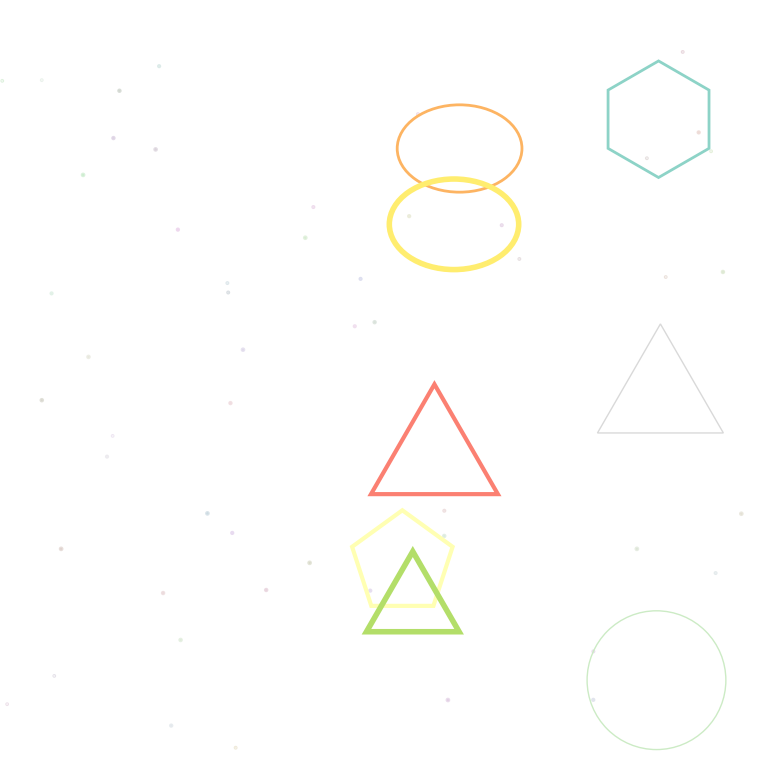[{"shape": "hexagon", "thickness": 1, "radius": 0.38, "center": [0.855, 0.845]}, {"shape": "pentagon", "thickness": 1.5, "radius": 0.34, "center": [0.523, 0.269]}, {"shape": "triangle", "thickness": 1.5, "radius": 0.48, "center": [0.564, 0.406]}, {"shape": "oval", "thickness": 1, "radius": 0.41, "center": [0.597, 0.807]}, {"shape": "triangle", "thickness": 2, "radius": 0.35, "center": [0.536, 0.214]}, {"shape": "triangle", "thickness": 0.5, "radius": 0.47, "center": [0.858, 0.485]}, {"shape": "circle", "thickness": 0.5, "radius": 0.45, "center": [0.853, 0.117]}, {"shape": "oval", "thickness": 2, "radius": 0.42, "center": [0.59, 0.709]}]